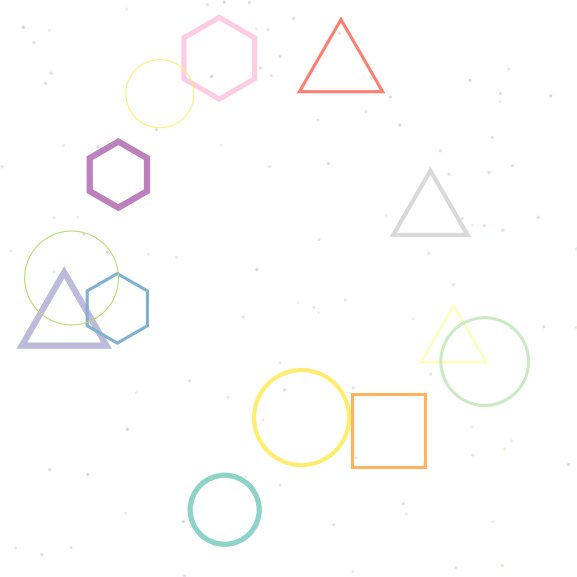[{"shape": "circle", "thickness": 2.5, "radius": 0.3, "center": [0.389, 0.116]}, {"shape": "triangle", "thickness": 1, "radius": 0.33, "center": [0.786, 0.405]}, {"shape": "triangle", "thickness": 3, "radius": 0.42, "center": [0.111, 0.443]}, {"shape": "triangle", "thickness": 1.5, "radius": 0.42, "center": [0.59, 0.882]}, {"shape": "hexagon", "thickness": 1.5, "radius": 0.3, "center": [0.203, 0.465]}, {"shape": "square", "thickness": 1.5, "radius": 0.32, "center": [0.672, 0.254]}, {"shape": "circle", "thickness": 0.5, "radius": 0.41, "center": [0.124, 0.518]}, {"shape": "hexagon", "thickness": 2.5, "radius": 0.35, "center": [0.38, 0.898]}, {"shape": "triangle", "thickness": 2, "radius": 0.37, "center": [0.745, 0.63]}, {"shape": "hexagon", "thickness": 3, "radius": 0.29, "center": [0.205, 0.697]}, {"shape": "circle", "thickness": 1.5, "radius": 0.38, "center": [0.839, 0.373]}, {"shape": "circle", "thickness": 2, "radius": 0.41, "center": [0.522, 0.276]}, {"shape": "circle", "thickness": 0.5, "radius": 0.3, "center": [0.277, 0.837]}]